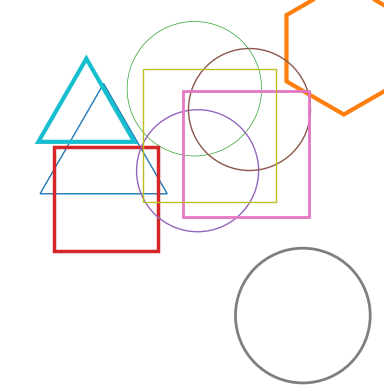[{"shape": "triangle", "thickness": 1, "radius": 0.95, "center": [0.269, 0.592]}, {"shape": "hexagon", "thickness": 3, "radius": 0.86, "center": [0.893, 0.875]}, {"shape": "circle", "thickness": 0.5, "radius": 0.87, "center": [0.505, 0.77]}, {"shape": "square", "thickness": 2.5, "radius": 0.67, "center": [0.275, 0.483]}, {"shape": "circle", "thickness": 1, "radius": 0.79, "center": [0.513, 0.557]}, {"shape": "circle", "thickness": 1, "radius": 0.79, "center": [0.648, 0.716]}, {"shape": "square", "thickness": 2, "radius": 0.82, "center": [0.638, 0.601]}, {"shape": "circle", "thickness": 2, "radius": 0.87, "center": [0.787, 0.18]}, {"shape": "square", "thickness": 1, "radius": 0.86, "center": [0.545, 0.649]}, {"shape": "triangle", "thickness": 3, "radius": 0.72, "center": [0.224, 0.704]}]